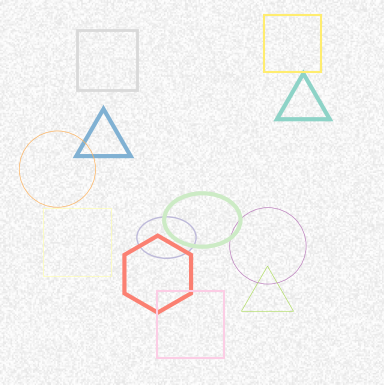[{"shape": "triangle", "thickness": 3, "radius": 0.4, "center": [0.788, 0.73]}, {"shape": "square", "thickness": 0.5, "radius": 0.44, "center": [0.201, 0.371]}, {"shape": "oval", "thickness": 1, "radius": 0.38, "center": [0.432, 0.383]}, {"shape": "hexagon", "thickness": 3, "radius": 0.5, "center": [0.41, 0.288]}, {"shape": "triangle", "thickness": 3, "radius": 0.41, "center": [0.269, 0.635]}, {"shape": "circle", "thickness": 0.5, "radius": 0.5, "center": [0.149, 0.561]}, {"shape": "triangle", "thickness": 0.5, "radius": 0.39, "center": [0.695, 0.231]}, {"shape": "square", "thickness": 1.5, "radius": 0.43, "center": [0.495, 0.157]}, {"shape": "square", "thickness": 2, "radius": 0.39, "center": [0.278, 0.844]}, {"shape": "circle", "thickness": 0.5, "radius": 0.5, "center": [0.696, 0.361]}, {"shape": "oval", "thickness": 3, "radius": 0.5, "center": [0.526, 0.429]}, {"shape": "square", "thickness": 1.5, "radius": 0.37, "center": [0.76, 0.887]}]